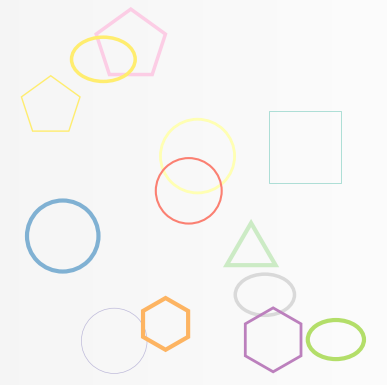[{"shape": "square", "thickness": 0.5, "radius": 0.46, "center": [0.788, 0.618]}, {"shape": "circle", "thickness": 2, "radius": 0.48, "center": [0.51, 0.595]}, {"shape": "circle", "thickness": 0.5, "radius": 0.42, "center": [0.295, 0.115]}, {"shape": "circle", "thickness": 1.5, "radius": 0.43, "center": [0.487, 0.504]}, {"shape": "circle", "thickness": 3, "radius": 0.46, "center": [0.162, 0.387]}, {"shape": "hexagon", "thickness": 3, "radius": 0.34, "center": [0.427, 0.159]}, {"shape": "oval", "thickness": 3, "radius": 0.36, "center": [0.867, 0.118]}, {"shape": "pentagon", "thickness": 2.5, "radius": 0.47, "center": [0.338, 0.882]}, {"shape": "oval", "thickness": 2.5, "radius": 0.38, "center": [0.684, 0.234]}, {"shape": "hexagon", "thickness": 2, "radius": 0.42, "center": [0.705, 0.117]}, {"shape": "triangle", "thickness": 3, "radius": 0.36, "center": [0.648, 0.348]}, {"shape": "pentagon", "thickness": 1, "radius": 0.4, "center": [0.131, 0.724]}, {"shape": "oval", "thickness": 2.5, "radius": 0.41, "center": [0.267, 0.846]}]